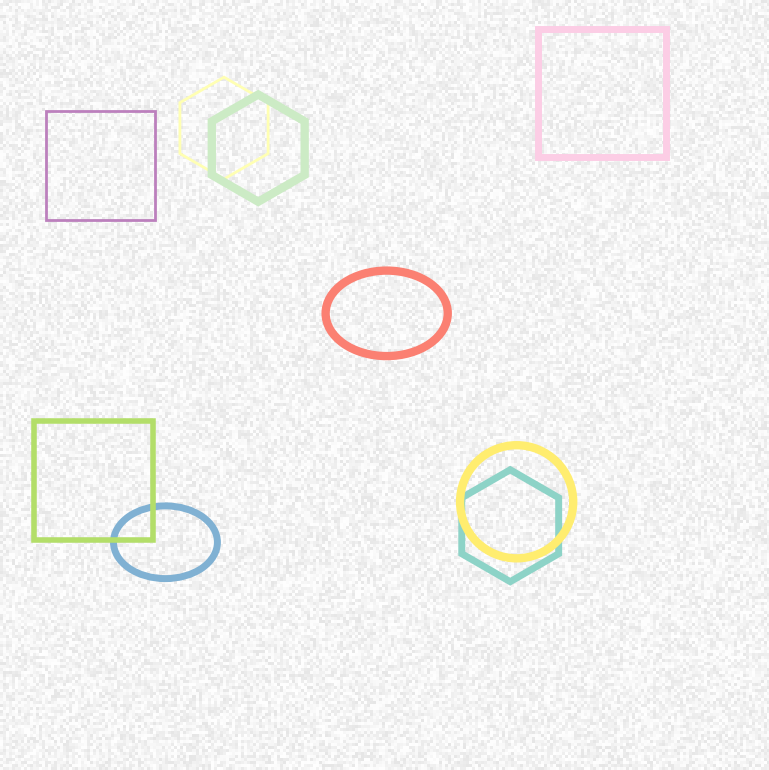[{"shape": "hexagon", "thickness": 2.5, "radius": 0.36, "center": [0.663, 0.317]}, {"shape": "hexagon", "thickness": 1, "radius": 0.33, "center": [0.291, 0.834]}, {"shape": "oval", "thickness": 3, "radius": 0.4, "center": [0.502, 0.593]}, {"shape": "oval", "thickness": 2.5, "radius": 0.34, "center": [0.215, 0.296]}, {"shape": "square", "thickness": 2, "radius": 0.39, "center": [0.121, 0.376]}, {"shape": "square", "thickness": 2.5, "radius": 0.41, "center": [0.782, 0.879]}, {"shape": "square", "thickness": 1, "radius": 0.35, "center": [0.13, 0.785]}, {"shape": "hexagon", "thickness": 3, "radius": 0.35, "center": [0.335, 0.808]}, {"shape": "circle", "thickness": 3, "radius": 0.37, "center": [0.671, 0.348]}]